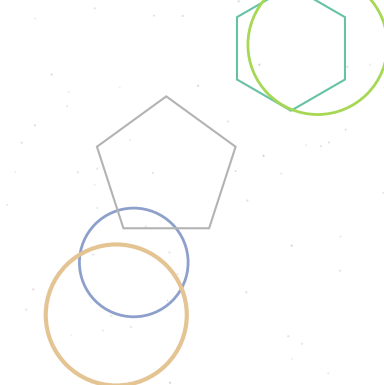[{"shape": "hexagon", "thickness": 1.5, "radius": 0.81, "center": [0.756, 0.874]}, {"shape": "circle", "thickness": 2, "radius": 0.71, "center": [0.347, 0.318]}, {"shape": "circle", "thickness": 2, "radius": 0.91, "center": [0.825, 0.884]}, {"shape": "circle", "thickness": 3, "radius": 0.92, "center": [0.302, 0.182]}, {"shape": "pentagon", "thickness": 1.5, "radius": 0.95, "center": [0.432, 0.56]}]